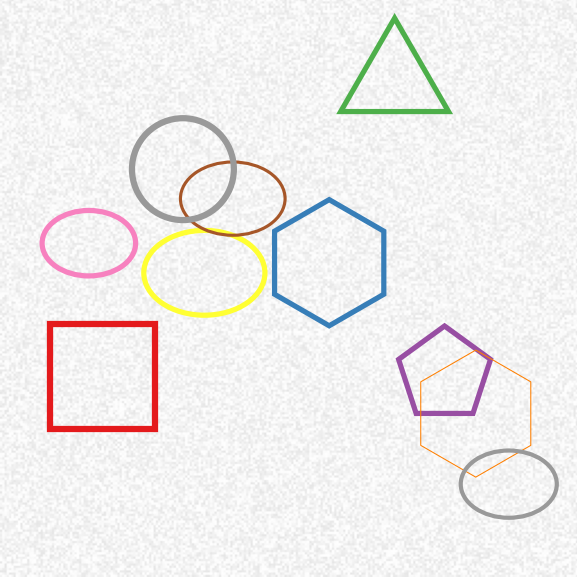[{"shape": "square", "thickness": 3, "radius": 0.45, "center": [0.177, 0.347]}, {"shape": "hexagon", "thickness": 2.5, "radius": 0.55, "center": [0.57, 0.544]}, {"shape": "triangle", "thickness": 2.5, "radius": 0.54, "center": [0.683, 0.86]}, {"shape": "pentagon", "thickness": 2.5, "radius": 0.42, "center": [0.77, 0.351]}, {"shape": "hexagon", "thickness": 0.5, "radius": 0.55, "center": [0.824, 0.283]}, {"shape": "oval", "thickness": 2.5, "radius": 0.52, "center": [0.354, 0.527]}, {"shape": "oval", "thickness": 1.5, "radius": 0.45, "center": [0.403, 0.655]}, {"shape": "oval", "thickness": 2.5, "radius": 0.4, "center": [0.154, 0.578]}, {"shape": "oval", "thickness": 2, "radius": 0.42, "center": [0.881, 0.161]}, {"shape": "circle", "thickness": 3, "radius": 0.44, "center": [0.317, 0.706]}]